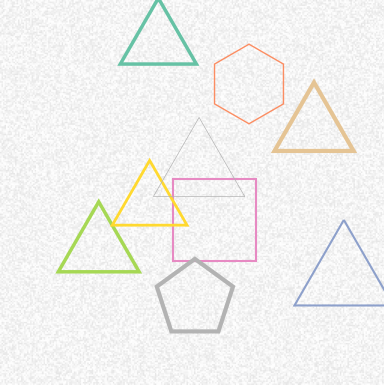[{"shape": "triangle", "thickness": 2.5, "radius": 0.57, "center": [0.411, 0.891]}, {"shape": "hexagon", "thickness": 1, "radius": 0.52, "center": [0.647, 0.782]}, {"shape": "triangle", "thickness": 1.5, "radius": 0.74, "center": [0.893, 0.281]}, {"shape": "square", "thickness": 1.5, "radius": 0.54, "center": [0.557, 0.428]}, {"shape": "triangle", "thickness": 2.5, "radius": 0.61, "center": [0.256, 0.355]}, {"shape": "triangle", "thickness": 2, "radius": 0.56, "center": [0.389, 0.471]}, {"shape": "triangle", "thickness": 3, "radius": 0.59, "center": [0.816, 0.667]}, {"shape": "pentagon", "thickness": 3, "radius": 0.52, "center": [0.506, 0.223]}, {"shape": "triangle", "thickness": 0.5, "radius": 0.69, "center": [0.517, 0.558]}]